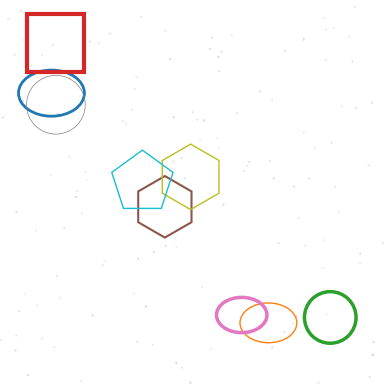[{"shape": "oval", "thickness": 2, "radius": 0.43, "center": [0.134, 0.758]}, {"shape": "oval", "thickness": 1, "radius": 0.37, "center": [0.697, 0.161]}, {"shape": "circle", "thickness": 2.5, "radius": 0.34, "center": [0.858, 0.175]}, {"shape": "square", "thickness": 3, "radius": 0.38, "center": [0.144, 0.887]}, {"shape": "hexagon", "thickness": 1.5, "radius": 0.4, "center": [0.428, 0.463]}, {"shape": "oval", "thickness": 2.5, "radius": 0.33, "center": [0.628, 0.182]}, {"shape": "circle", "thickness": 0.5, "radius": 0.38, "center": [0.145, 0.728]}, {"shape": "hexagon", "thickness": 1, "radius": 0.43, "center": [0.495, 0.541]}, {"shape": "pentagon", "thickness": 1, "radius": 0.42, "center": [0.37, 0.526]}]